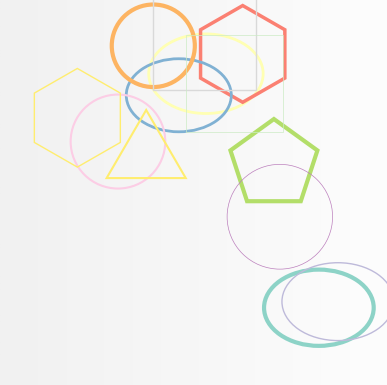[{"shape": "oval", "thickness": 3, "radius": 0.71, "center": [0.823, 0.201]}, {"shape": "oval", "thickness": 2, "radius": 0.74, "center": [0.531, 0.809]}, {"shape": "oval", "thickness": 1, "radius": 0.72, "center": [0.872, 0.217]}, {"shape": "hexagon", "thickness": 2.5, "radius": 0.63, "center": [0.626, 0.86]}, {"shape": "oval", "thickness": 2, "radius": 0.68, "center": [0.461, 0.753]}, {"shape": "circle", "thickness": 3, "radius": 0.54, "center": [0.396, 0.881]}, {"shape": "pentagon", "thickness": 3, "radius": 0.59, "center": [0.707, 0.573]}, {"shape": "circle", "thickness": 1.5, "radius": 0.61, "center": [0.304, 0.632]}, {"shape": "square", "thickness": 1, "radius": 0.66, "center": [0.527, 0.898]}, {"shape": "circle", "thickness": 0.5, "radius": 0.68, "center": [0.722, 0.437]}, {"shape": "square", "thickness": 0.5, "radius": 0.63, "center": [0.605, 0.784]}, {"shape": "triangle", "thickness": 1.5, "radius": 0.59, "center": [0.377, 0.596]}, {"shape": "hexagon", "thickness": 1, "radius": 0.64, "center": [0.2, 0.694]}]